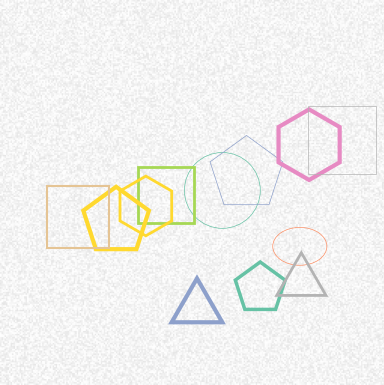[{"shape": "pentagon", "thickness": 2.5, "radius": 0.34, "center": [0.676, 0.251]}, {"shape": "circle", "thickness": 0.5, "radius": 0.49, "center": [0.578, 0.505]}, {"shape": "oval", "thickness": 0.5, "radius": 0.35, "center": [0.779, 0.36]}, {"shape": "pentagon", "thickness": 0.5, "radius": 0.5, "center": [0.64, 0.549]}, {"shape": "triangle", "thickness": 3, "radius": 0.38, "center": [0.512, 0.201]}, {"shape": "hexagon", "thickness": 3, "radius": 0.46, "center": [0.803, 0.624]}, {"shape": "square", "thickness": 2, "radius": 0.36, "center": [0.431, 0.493]}, {"shape": "hexagon", "thickness": 2, "radius": 0.39, "center": [0.379, 0.465]}, {"shape": "pentagon", "thickness": 3, "radius": 0.45, "center": [0.302, 0.425]}, {"shape": "square", "thickness": 1.5, "radius": 0.41, "center": [0.203, 0.437]}, {"shape": "triangle", "thickness": 2, "radius": 0.37, "center": [0.783, 0.27]}, {"shape": "square", "thickness": 0.5, "radius": 0.44, "center": [0.888, 0.637]}]